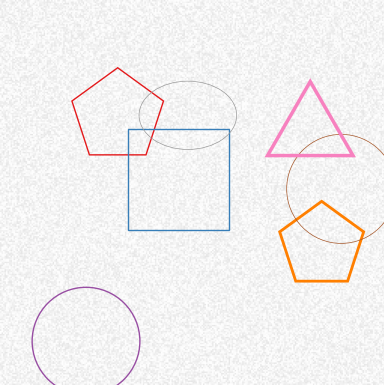[{"shape": "pentagon", "thickness": 1, "radius": 0.63, "center": [0.306, 0.699]}, {"shape": "square", "thickness": 1, "radius": 0.66, "center": [0.463, 0.534]}, {"shape": "circle", "thickness": 1, "radius": 0.7, "center": [0.223, 0.114]}, {"shape": "pentagon", "thickness": 2, "radius": 0.57, "center": [0.835, 0.362]}, {"shape": "circle", "thickness": 0.5, "radius": 0.71, "center": [0.886, 0.509]}, {"shape": "triangle", "thickness": 2.5, "radius": 0.64, "center": [0.806, 0.66]}, {"shape": "oval", "thickness": 0.5, "radius": 0.63, "center": [0.488, 0.701]}]